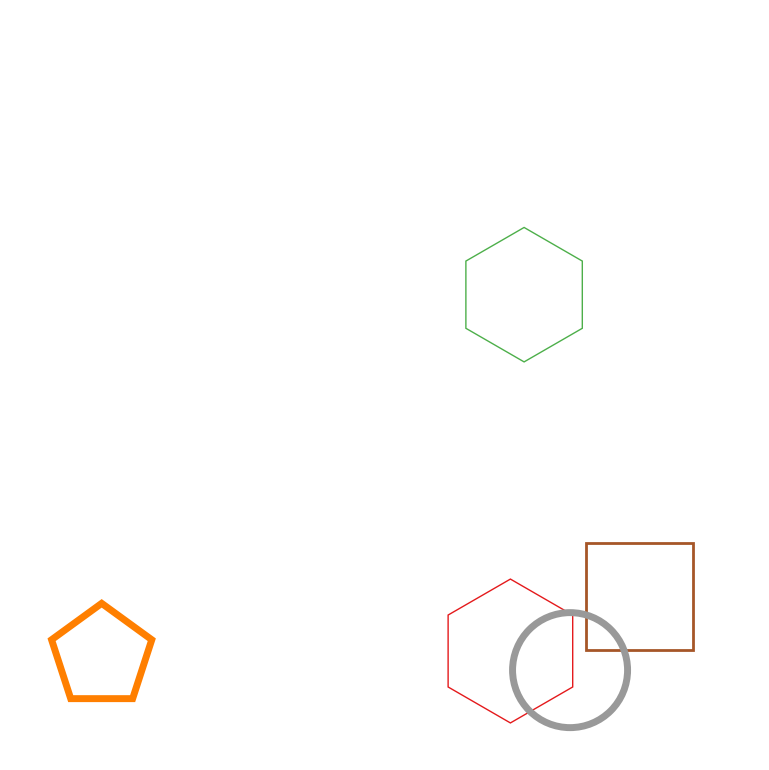[{"shape": "hexagon", "thickness": 0.5, "radius": 0.47, "center": [0.663, 0.155]}, {"shape": "hexagon", "thickness": 0.5, "radius": 0.44, "center": [0.681, 0.617]}, {"shape": "pentagon", "thickness": 2.5, "radius": 0.34, "center": [0.132, 0.148]}, {"shape": "square", "thickness": 1, "radius": 0.35, "center": [0.831, 0.225]}, {"shape": "circle", "thickness": 2.5, "radius": 0.37, "center": [0.74, 0.13]}]